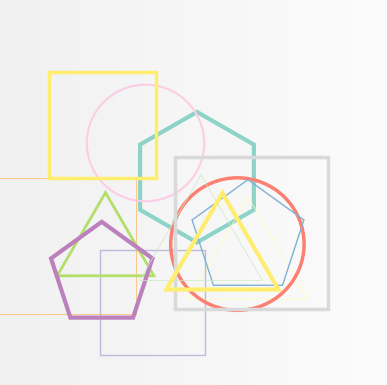[{"shape": "hexagon", "thickness": 3, "radius": 0.85, "center": [0.508, 0.54]}, {"shape": "triangle", "thickness": 0.5, "radius": 0.89, "center": [0.64, 0.311]}, {"shape": "square", "thickness": 1, "radius": 0.68, "center": [0.394, 0.214]}, {"shape": "circle", "thickness": 2.5, "radius": 0.86, "center": [0.613, 0.366]}, {"shape": "pentagon", "thickness": 1, "radius": 0.76, "center": [0.64, 0.382]}, {"shape": "square", "thickness": 0.5, "radius": 0.88, "center": [0.175, 0.362]}, {"shape": "triangle", "thickness": 2, "radius": 0.72, "center": [0.272, 0.356]}, {"shape": "circle", "thickness": 1.5, "radius": 0.76, "center": [0.375, 0.629]}, {"shape": "square", "thickness": 2.5, "radius": 0.99, "center": [0.648, 0.394]}, {"shape": "pentagon", "thickness": 3, "radius": 0.69, "center": [0.263, 0.286]}, {"shape": "triangle", "thickness": 0.5, "radius": 0.91, "center": [0.519, 0.363]}, {"shape": "square", "thickness": 2.5, "radius": 0.69, "center": [0.265, 0.676]}, {"shape": "triangle", "thickness": 3, "radius": 0.84, "center": [0.574, 0.331]}]